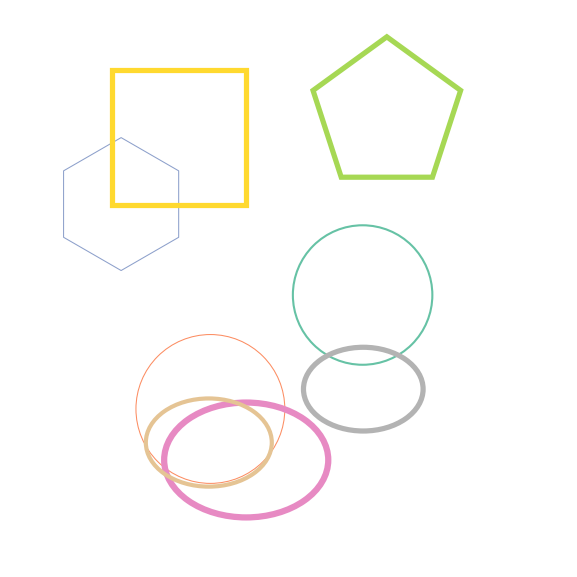[{"shape": "circle", "thickness": 1, "radius": 0.6, "center": [0.628, 0.488]}, {"shape": "circle", "thickness": 0.5, "radius": 0.64, "center": [0.364, 0.291]}, {"shape": "hexagon", "thickness": 0.5, "radius": 0.58, "center": [0.21, 0.646]}, {"shape": "oval", "thickness": 3, "radius": 0.71, "center": [0.426, 0.203]}, {"shape": "pentagon", "thickness": 2.5, "radius": 0.67, "center": [0.67, 0.801]}, {"shape": "square", "thickness": 2.5, "radius": 0.58, "center": [0.31, 0.761]}, {"shape": "oval", "thickness": 2, "radius": 0.55, "center": [0.362, 0.233]}, {"shape": "oval", "thickness": 2.5, "radius": 0.52, "center": [0.629, 0.325]}]